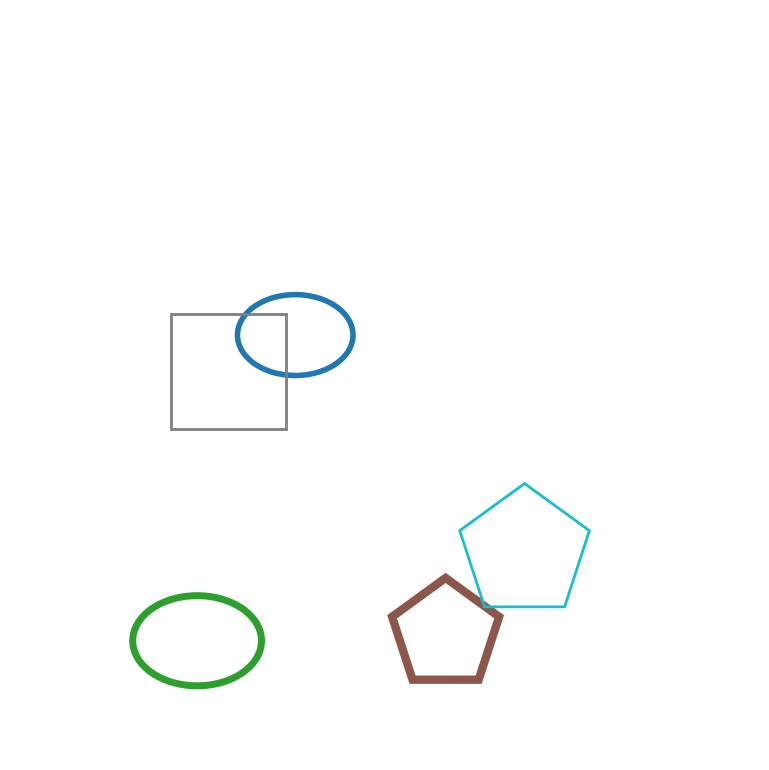[{"shape": "oval", "thickness": 2, "radius": 0.38, "center": [0.383, 0.565]}, {"shape": "oval", "thickness": 2.5, "radius": 0.42, "center": [0.256, 0.168]}, {"shape": "pentagon", "thickness": 3, "radius": 0.37, "center": [0.579, 0.176]}, {"shape": "square", "thickness": 1, "radius": 0.37, "center": [0.297, 0.518]}, {"shape": "pentagon", "thickness": 1, "radius": 0.44, "center": [0.681, 0.284]}]